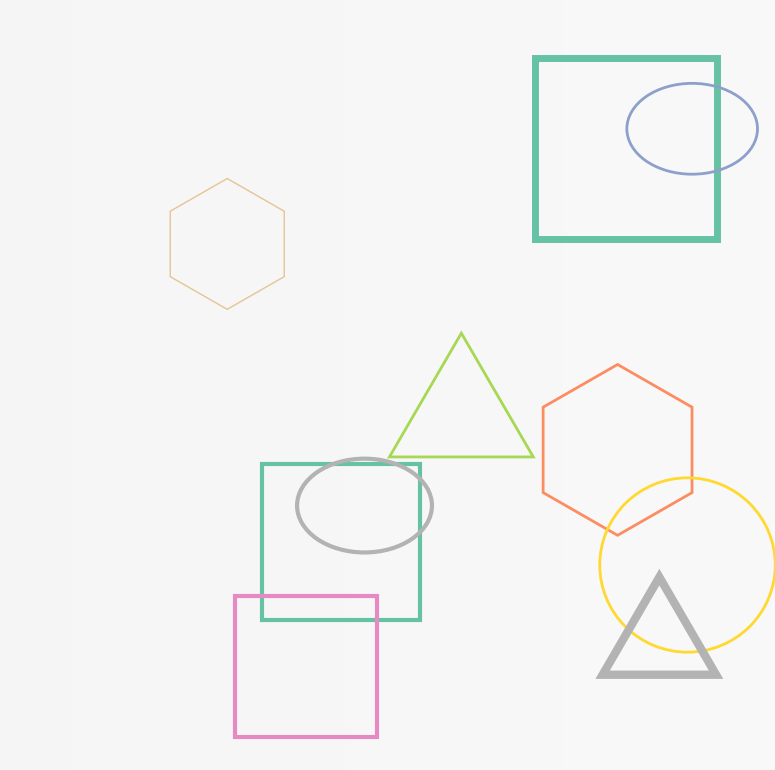[{"shape": "square", "thickness": 1.5, "radius": 0.51, "center": [0.44, 0.296]}, {"shape": "square", "thickness": 2.5, "radius": 0.59, "center": [0.808, 0.807]}, {"shape": "hexagon", "thickness": 1, "radius": 0.55, "center": [0.797, 0.416]}, {"shape": "oval", "thickness": 1, "radius": 0.42, "center": [0.893, 0.833]}, {"shape": "square", "thickness": 1.5, "radius": 0.46, "center": [0.395, 0.135]}, {"shape": "triangle", "thickness": 1, "radius": 0.54, "center": [0.595, 0.46]}, {"shape": "circle", "thickness": 1, "radius": 0.57, "center": [0.887, 0.266]}, {"shape": "hexagon", "thickness": 0.5, "radius": 0.42, "center": [0.293, 0.683]}, {"shape": "oval", "thickness": 1.5, "radius": 0.44, "center": [0.47, 0.343]}, {"shape": "triangle", "thickness": 3, "radius": 0.42, "center": [0.851, 0.166]}]